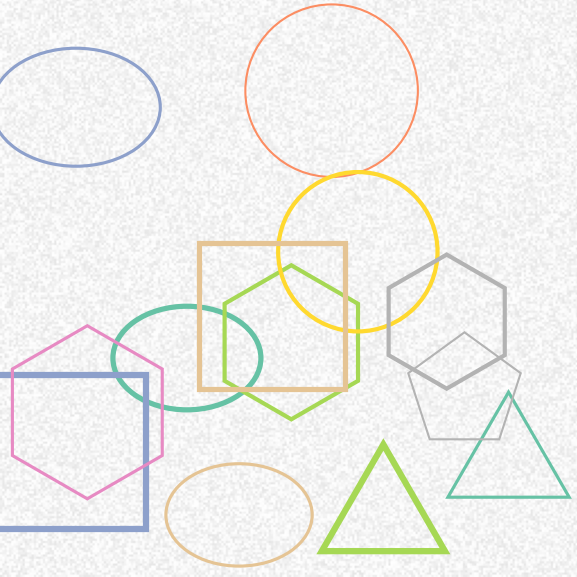[{"shape": "oval", "thickness": 2.5, "radius": 0.64, "center": [0.324, 0.379]}, {"shape": "triangle", "thickness": 1.5, "radius": 0.61, "center": [0.881, 0.199]}, {"shape": "circle", "thickness": 1, "radius": 0.75, "center": [0.574, 0.842]}, {"shape": "oval", "thickness": 1.5, "radius": 0.73, "center": [0.132, 0.813]}, {"shape": "square", "thickness": 3, "radius": 0.67, "center": [0.119, 0.217]}, {"shape": "hexagon", "thickness": 1.5, "radius": 0.75, "center": [0.151, 0.285]}, {"shape": "hexagon", "thickness": 2, "radius": 0.67, "center": [0.504, 0.406]}, {"shape": "triangle", "thickness": 3, "radius": 0.62, "center": [0.664, 0.106]}, {"shape": "circle", "thickness": 2, "radius": 0.69, "center": [0.62, 0.563]}, {"shape": "oval", "thickness": 1.5, "radius": 0.63, "center": [0.414, 0.108]}, {"shape": "square", "thickness": 2.5, "radius": 0.63, "center": [0.471, 0.452]}, {"shape": "pentagon", "thickness": 1, "radius": 0.51, "center": [0.804, 0.321]}, {"shape": "hexagon", "thickness": 2, "radius": 0.58, "center": [0.774, 0.442]}]